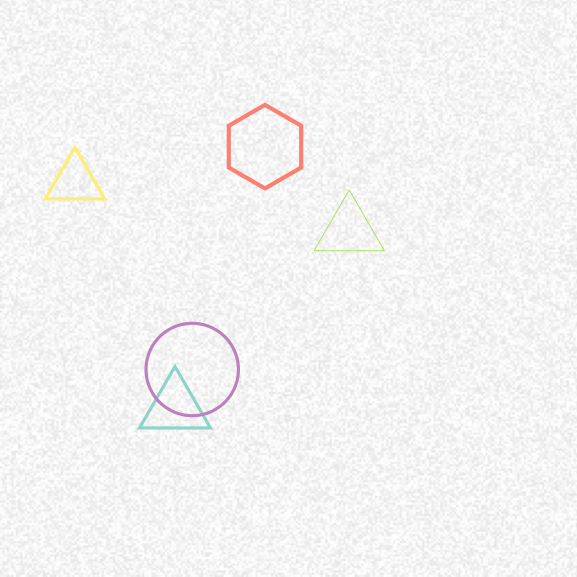[{"shape": "triangle", "thickness": 1.5, "radius": 0.35, "center": [0.303, 0.294]}, {"shape": "hexagon", "thickness": 2, "radius": 0.36, "center": [0.459, 0.745]}, {"shape": "triangle", "thickness": 0.5, "radius": 0.35, "center": [0.605, 0.6]}, {"shape": "circle", "thickness": 1.5, "radius": 0.4, "center": [0.333, 0.359]}, {"shape": "triangle", "thickness": 1.5, "radius": 0.3, "center": [0.13, 0.685]}]